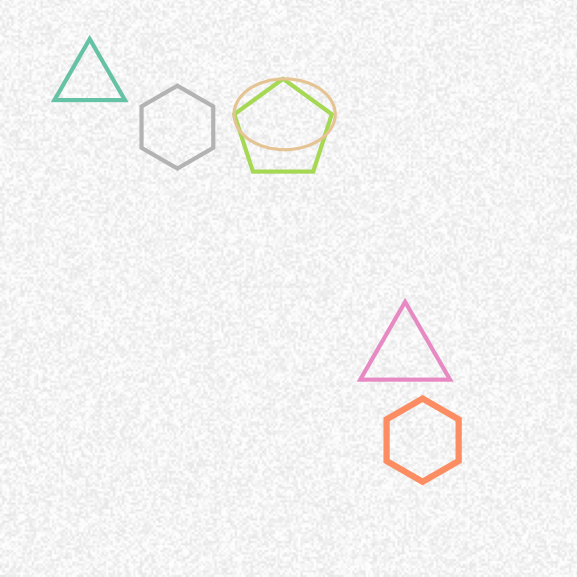[{"shape": "triangle", "thickness": 2, "radius": 0.35, "center": [0.155, 0.861]}, {"shape": "hexagon", "thickness": 3, "radius": 0.36, "center": [0.732, 0.237]}, {"shape": "triangle", "thickness": 2, "radius": 0.45, "center": [0.702, 0.387]}, {"shape": "pentagon", "thickness": 2, "radius": 0.44, "center": [0.49, 0.774]}, {"shape": "oval", "thickness": 1.5, "radius": 0.44, "center": [0.493, 0.801]}, {"shape": "hexagon", "thickness": 2, "radius": 0.36, "center": [0.307, 0.779]}]